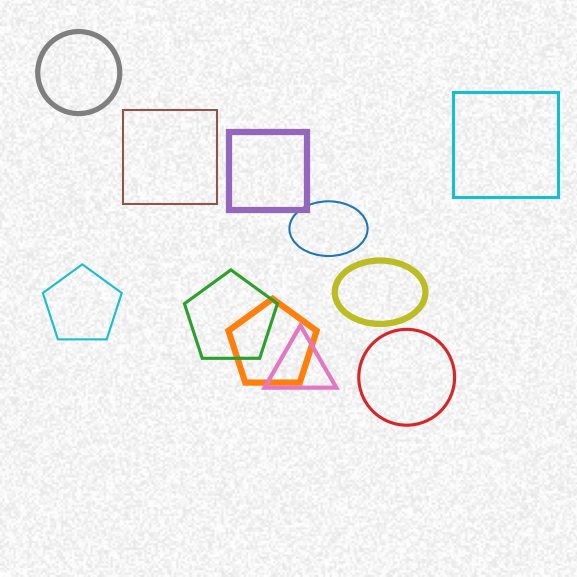[{"shape": "oval", "thickness": 1, "radius": 0.34, "center": [0.569, 0.603]}, {"shape": "pentagon", "thickness": 3, "radius": 0.4, "center": [0.472, 0.402]}, {"shape": "pentagon", "thickness": 1.5, "radius": 0.42, "center": [0.4, 0.447]}, {"shape": "circle", "thickness": 1.5, "radius": 0.41, "center": [0.704, 0.346]}, {"shape": "square", "thickness": 3, "radius": 0.34, "center": [0.464, 0.704]}, {"shape": "square", "thickness": 1, "radius": 0.4, "center": [0.295, 0.727]}, {"shape": "triangle", "thickness": 2, "radius": 0.36, "center": [0.52, 0.364]}, {"shape": "circle", "thickness": 2.5, "radius": 0.36, "center": [0.136, 0.873]}, {"shape": "oval", "thickness": 3, "radius": 0.39, "center": [0.658, 0.493]}, {"shape": "square", "thickness": 1.5, "radius": 0.45, "center": [0.876, 0.75]}, {"shape": "pentagon", "thickness": 1, "radius": 0.36, "center": [0.143, 0.47]}]